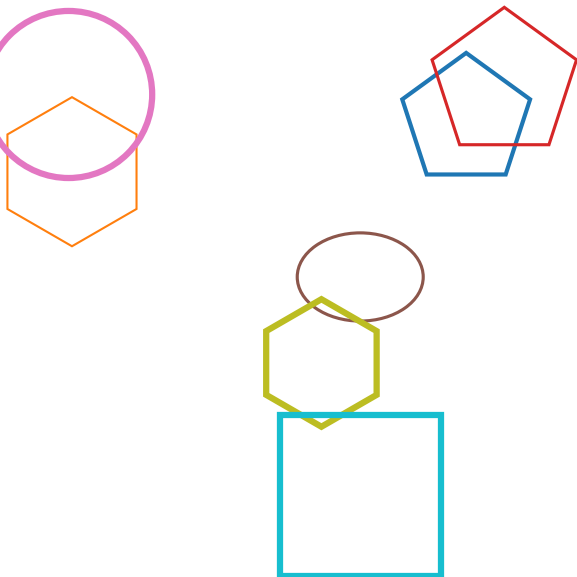[{"shape": "pentagon", "thickness": 2, "radius": 0.58, "center": [0.807, 0.791]}, {"shape": "hexagon", "thickness": 1, "radius": 0.65, "center": [0.125, 0.702]}, {"shape": "pentagon", "thickness": 1.5, "radius": 0.66, "center": [0.873, 0.855]}, {"shape": "oval", "thickness": 1.5, "radius": 0.55, "center": [0.624, 0.52]}, {"shape": "circle", "thickness": 3, "radius": 0.72, "center": [0.119, 0.836]}, {"shape": "hexagon", "thickness": 3, "radius": 0.55, "center": [0.557, 0.371]}, {"shape": "square", "thickness": 3, "radius": 0.7, "center": [0.624, 0.141]}]